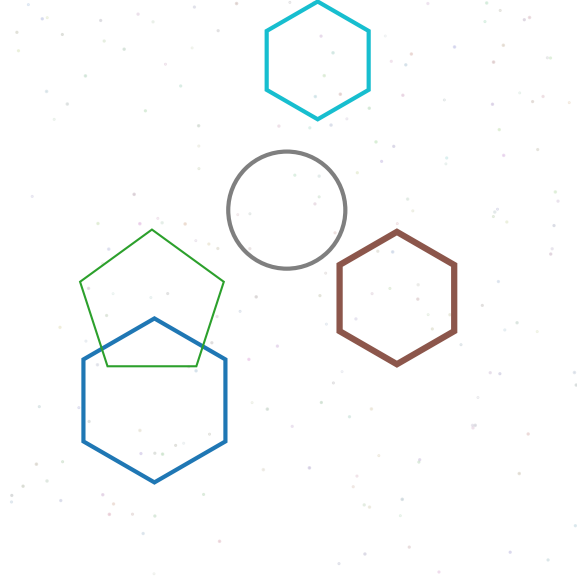[{"shape": "hexagon", "thickness": 2, "radius": 0.71, "center": [0.267, 0.306]}, {"shape": "pentagon", "thickness": 1, "radius": 0.65, "center": [0.263, 0.471]}, {"shape": "hexagon", "thickness": 3, "radius": 0.57, "center": [0.687, 0.483]}, {"shape": "circle", "thickness": 2, "radius": 0.51, "center": [0.497, 0.635]}, {"shape": "hexagon", "thickness": 2, "radius": 0.51, "center": [0.55, 0.895]}]